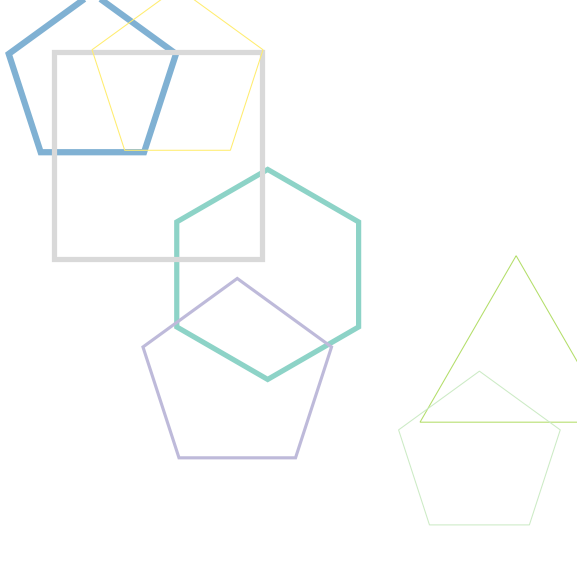[{"shape": "hexagon", "thickness": 2.5, "radius": 0.91, "center": [0.464, 0.524]}, {"shape": "pentagon", "thickness": 1.5, "radius": 0.86, "center": [0.411, 0.345]}, {"shape": "pentagon", "thickness": 3, "radius": 0.76, "center": [0.16, 0.859]}, {"shape": "triangle", "thickness": 0.5, "radius": 0.96, "center": [0.894, 0.364]}, {"shape": "square", "thickness": 2.5, "radius": 0.9, "center": [0.273, 0.73]}, {"shape": "pentagon", "thickness": 0.5, "radius": 0.74, "center": [0.83, 0.209]}, {"shape": "pentagon", "thickness": 0.5, "radius": 0.78, "center": [0.307, 0.865]}]